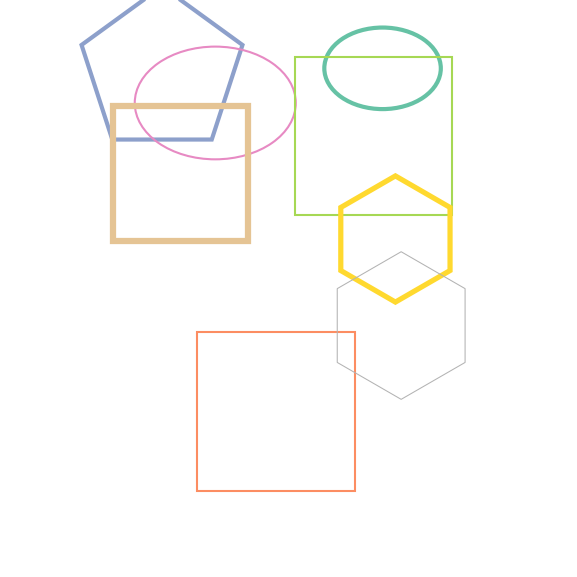[{"shape": "oval", "thickness": 2, "radius": 0.5, "center": [0.662, 0.881]}, {"shape": "square", "thickness": 1, "radius": 0.69, "center": [0.478, 0.287]}, {"shape": "pentagon", "thickness": 2, "radius": 0.73, "center": [0.281, 0.876]}, {"shape": "oval", "thickness": 1, "radius": 0.7, "center": [0.373, 0.821]}, {"shape": "square", "thickness": 1, "radius": 0.68, "center": [0.646, 0.763]}, {"shape": "hexagon", "thickness": 2.5, "radius": 0.55, "center": [0.685, 0.585]}, {"shape": "square", "thickness": 3, "radius": 0.58, "center": [0.312, 0.699]}, {"shape": "hexagon", "thickness": 0.5, "radius": 0.64, "center": [0.695, 0.435]}]